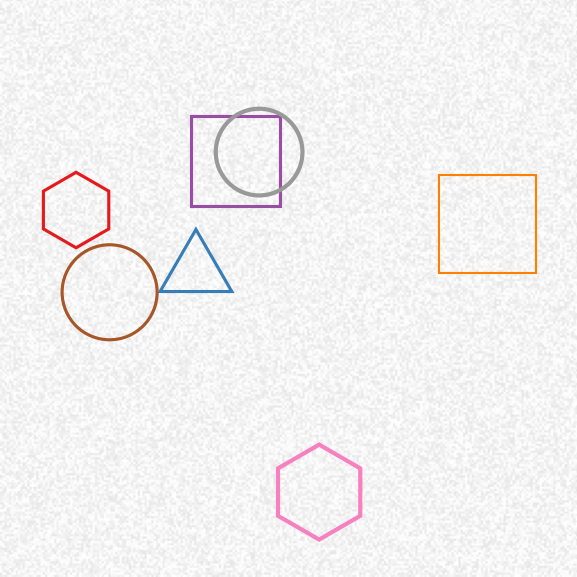[{"shape": "hexagon", "thickness": 1.5, "radius": 0.33, "center": [0.132, 0.635]}, {"shape": "triangle", "thickness": 1.5, "radius": 0.36, "center": [0.339, 0.53]}, {"shape": "square", "thickness": 1.5, "radius": 0.39, "center": [0.408, 0.721]}, {"shape": "square", "thickness": 1, "radius": 0.42, "center": [0.844, 0.611]}, {"shape": "circle", "thickness": 1.5, "radius": 0.41, "center": [0.19, 0.493]}, {"shape": "hexagon", "thickness": 2, "radius": 0.41, "center": [0.553, 0.147]}, {"shape": "circle", "thickness": 2, "radius": 0.38, "center": [0.449, 0.736]}]